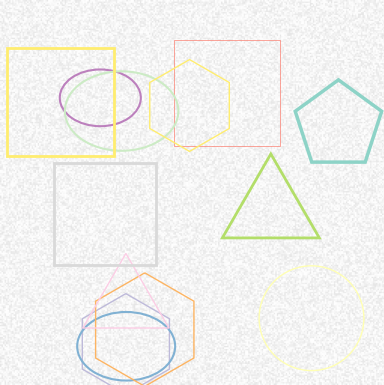[{"shape": "pentagon", "thickness": 2.5, "radius": 0.59, "center": [0.879, 0.674]}, {"shape": "circle", "thickness": 1, "radius": 0.68, "center": [0.809, 0.174]}, {"shape": "hexagon", "thickness": 1, "radius": 0.65, "center": [0.327, 0.107]}, {"shape": "square", "thickness": 0.5, "radius": 0.69, "center": [0.59, 0.76]}, {"shape": "oval", "thickness": 1.5, "radius": 0.64, "center": [0.328, 0.101]}, {"shape": "hexagon", "thickness": 1, "radius": 0.74, "center": [0.376, 0.144]}, {"shape": "triangle", "thickness": 2, "radius": 0.73, "center": [0.703, 0.455]}, {"shape": "triangle", "thickness": 1, "radius": 0.65, "center": [0.327, 0.213]}, {"shape": "square", "thickness": 2, "radius": 0.66, "center": [0.273, 0.444]}, {"shape": "oval", "thickness": 1.5, "radius": 0.53, "center": [0.261, 0.746]}, {"shape": "oval", "thickness": 1.5, "radius": 0.74, "center": [0.316, 0.712]}, {"shape": "square", "thickness": 2, "radius": 0.7, "center": [0.158, 0.735]}, {"shape": "hexagon", "thickness": 1, "radius": 0.6, "center": [0.492, 0.726]}]